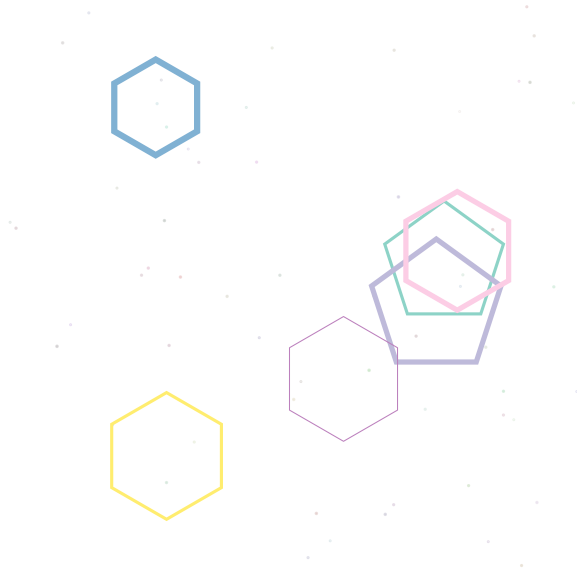[{"shape": "pentagon", "thickness": 1.5, "radius": 0.54, "center": [0.769, 0.543]}, {"shape": "pentagon", "thickness": 2.5, "radius": 0.59, "center": [0.755, 0.468]}, {"shape": "hexagon", "thickness": 3, "radius": 0.41, "center": [0.27, 0.813]}, {"shape": "hexagon", "thickness": 2.5, "radius": 0.51, "center": [0.792, 0.565]}, {"shape": "hexagon", "thickness": 0.5, "radius": 0.54, "center": [0.595, 0.343]}, {"shape": "hexagon", "thickness": 1.5, "radius": 0.55, "center": [0.288, 0.21]}]